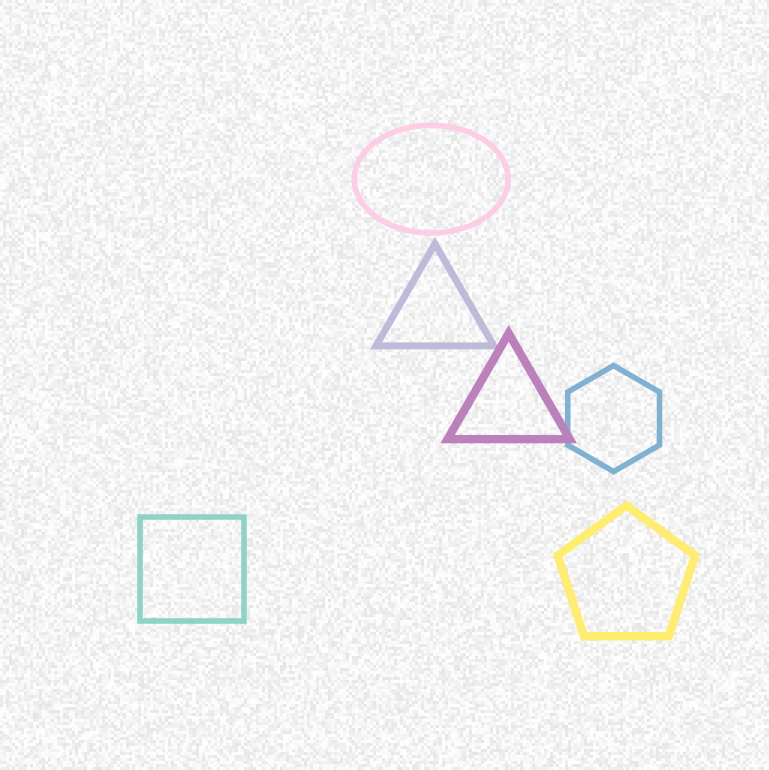[{"shape": "square", "thickness": 2, "radius": 0.34, "center": [0.249, 0.261]}, {"shape": "triangle", "thickness": 2.5, "radius": 0.44, "center": [0.565, 0.595]}, {"shape": "hexagon", "thickness": 2, "radius": 0.34, "center": [0.797, 0.456]}, {"shape": "oval", "thickness": 2, "radius": 0.5, "center": [0.56, 0.767]}, {"shape": "triangle", "thickness": 3, "radius": 0.46, "center": [0.661, 0.475]}, {"shape": "pentagon", "thickness": 3, "radius": 0.47, "center": [0.813, 0.25]}]